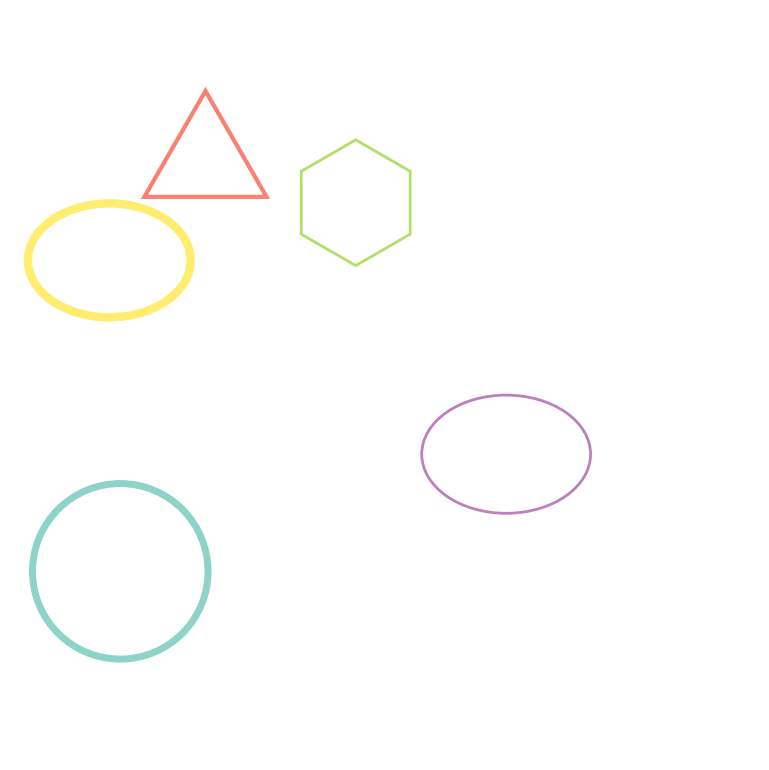[{"shape": "circle", "thickness": 2.5, "radius": 0.57, "center": [0.156, 0.258]}, {"shape": "triangle", "thickness": 1.5, "radius": 0.46, "center": [0.267, 0.79]}, {"shape": "hexagon", "thickness": 1, "radius": 0.41, "center": [0.462, 0.737]}, {"shape": "oval", "thickness": 1, "radius": 0.55, "center": [0.657, 0.41]}, {"shape": "oval", "thickness": 3, "radius": 0.53, "center": [0.142, 0.662]}]